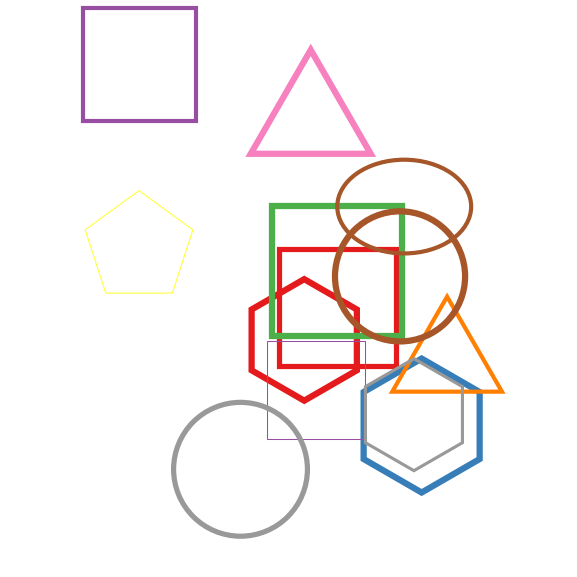[{"shape": "square", "thickness": 2.5, "radius": 0.5, "center": [0.584, 0.466]}, {"shape": "hexagon", "thickness": 3, "radius": 0.53, "center": [0.527, 0.411]}, {"shape": "hexagon", "thickness": 3, "radius": 0.58, "center": [0.73, 0.262]}, {"shape": "square", "thickness": 3, "radius": 0.56, "center": [0.583, 0.529]}, {"shape": "square", "thickness": 2, "radius": 0.49, "center": [0.241, 0.888]}, {"shape": "square", "thickness": 0.5, "radius": 0.43, "center": [0.547, 0.323]}, {"shape": "triangle", "thickness": 2, "radius": 0.55, "center": [0.774, 0.376]}, {"shape": "pentagon", "thickness": 0.5, "radius": 0.49, "center": [0.241, 0.571]}, {"shape": "oval", "thickness": 2, "radius": 0.58, "center": [0.7, 0.641]}, {"shape": "circle", "thickness": 3, "radius": 0.56, "center": [0.693, 0.521]}, {"shape": "triangle", "thickness": 3, "radius": 0.6, "center": [0.538, 0.793]}, {"shape": "circle", "thickness": 2.5, "radius": 0.58, "center": [0.416, 0.187]}, {"shape": "hexagon", "thickness": 1.5, "radius": 0.48, "center": [0.717, 0.281]}]